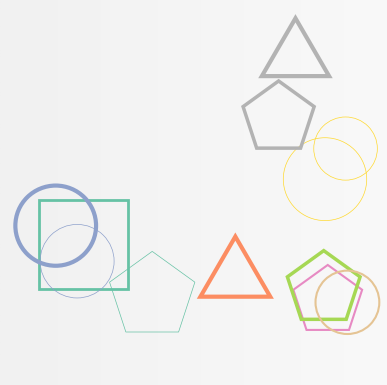[{"shape": "square", "thickness": 2, "radius": 0.58, "center": [0.216, 0.365]}, {"shape": "pentagon", "thickness": 0.5, "radius": 0.58, "center": [0.393, 0.231]}, {"shape": "triangle", "thickness": 3, "radius": 0.52, "center": [0.607, 0.281]}, {"shape": "circle", "thickness": 0.5, "radius": 0.48, "center": [0.199, 0.322]}, {"shape": "circle", "thickness": 3, "radius": 0.52, "center": [0.144, 0.414]}, {"shape": "pentagon", "thickness": 1.5, "radius": 0.47, "center": [0.846, 0.219]}, {"shape": "pentagon", "thickness": 2.5, "radius": 0.49, "center": [0.835, 0.25]}, {"shape": "circle", "thickness": 0.5, "radius": 0.54, "center": [0.839, 0.535]}, {"shape": "circle", "thickness": 0.5, "radius": 0.41, "center": [0.892, 0.614]}, {"shape": "circle", "thickness": 1.5, "radius": 0.41, "center": [0.897, 0.215]}, {"shape": "triangle", "thickness": 3, "radius": 0.5, "center": [0.763, 0.852]}, {"shape": "pentagon", "thickness": 2.5, "radius": 0.48, "center": [0.719, 0.693]}]